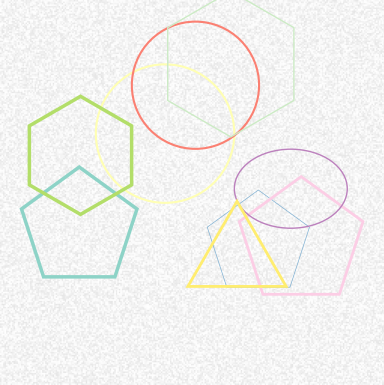[{"shape": "pentagon", "thickness": 2.5, "radius": 0.79, "center": [0.206, 0.408]}, {"shape": "circle", "thickness": 1.5, "radius": 0.9, "center": [0.429, 0.653]}, {"shape": "circle", "thickness": 1.5, "radius": 0.83, "center": [0.508, 0.779]}, {"shape": "pentagon", "thickness": 0.5, "radius": 0.7, "center": [0.671, 0.367]}, {"shape": "hexagon", "thickness": 2.5, "radius": 0.77, "center": [0.209, 0.596]}, {"shape": "pentagon", "thickness": 2, "radius": 0.84, "center": [0.782, 0.372]}, {"shape": "oval", "thickness": 1, "radius": 0.73, "center": [0.755, 0.51]}, {"shape": "hexagon", "thickness": 1, "radius": 0.95, "center": [0.599, 0.834]}, {"shape": "triangle", "thickness": 2, "radius": 0.74, "center": [0.616, 0.33]}]